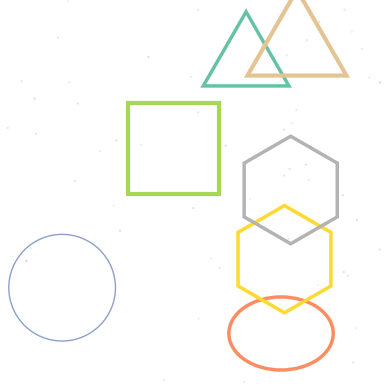[{"shape": "triangle", "thickness": 2.5, "radius": 0.64, "center": [0.639, 0.841]}, {"shape": "oval", "thickness": 2.5, "radius": 0.68, "center": [0.73, 0.134]}, {"shape": "circle", "thickness": 1, "radius": 0.69, "center": [0.161, 0.253]}, {"shape": "square", "thickness": 3, "radius": 0.59, "center": [0.452, 0.615]}, {"shape": "hexagon", "thickness": 2.5, "radius": 0.7, "center": [0.739, 0.327]}, {"shape": "triangle", "thickness": 3, "radius": 0.74, "center": [0.771, 0.878]}, {"shape": "hexagon", "thickness": 2.5, "radius": 0.7, "center": [0.755, 0.506]}]